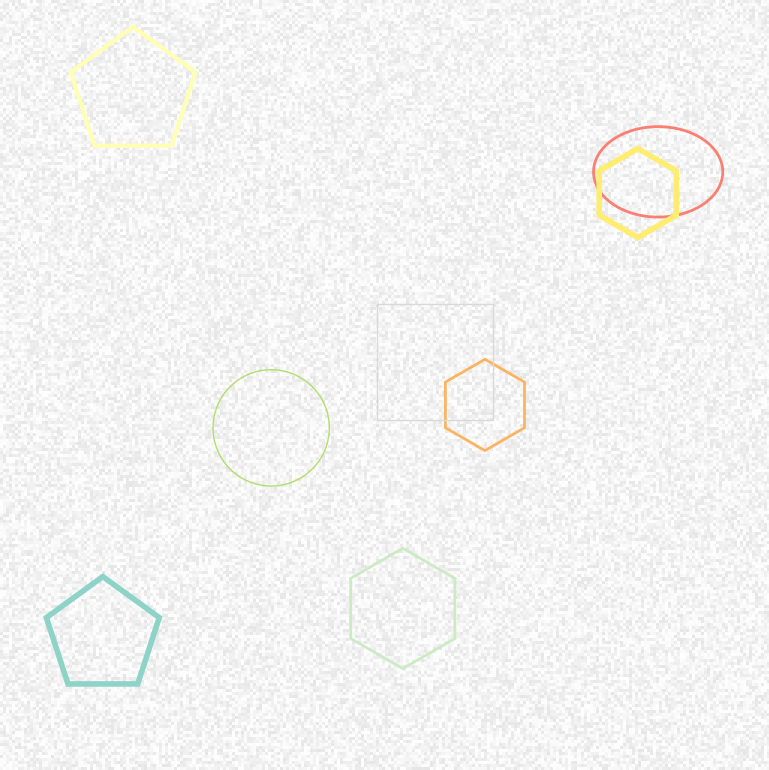[{"shape": "pentagon", "thickness": 2, "radius": 0.39, "center": [0.134, 0.174]}, {"shape": "pentagon", "thickness": 1.5, "radius": 0.43, "center": [0.173, 0.88]}, {"shape": "oval", "thickness": 1, "radius": 0.42, "center": [0.855, 0.777]}, {"shape": "hexagon", "thickness": 1, "radius": 0.3, "center": [0.63, 0.474]}, {"shape": "circle", "thickness": 0.5, "radius": 0.38, "center": [0.352, 0.444]}, {"shape": "square", "thickness": 0.5, "radius": 0.38, "center": [0.565, 0.53]}, {"shape": "hexagon", "thickness": 1, "radius": 0.39, "center": [0.523, 0.21]}, {"shape": "hexagon", "thickness": 2, "radius": 0.29, "center": [0.828, 0.749]}]